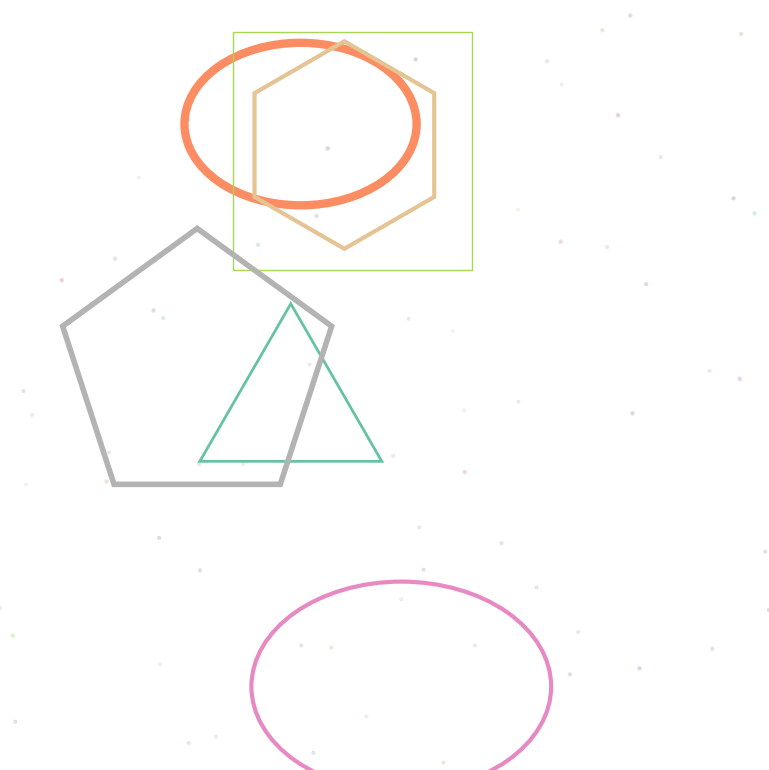[{"shape": "triangle", "thickness": 1, "radius": 0.68, "center": [0.378, 0.469]}, {"shape": "oval", "thickness": 3, "radius": 0.75, "center": [0.39, 0.839]}, {"shape": "oval", "thickness": 1.5, "radius": 0.97, "center": [0.521, 0.108]}, {"shape": "square", "thickness": 0.5, "radius": 0.77, "center": [0.458, 0.804]}, {"shape": "hexagon", "thickness": 1.5, "radius": 0.67, "center": [0.447, 0.812]}, {"shape": "pentagon", "thickness": 2, "radius": 0.92, "center": [0.256, 0.52]}]